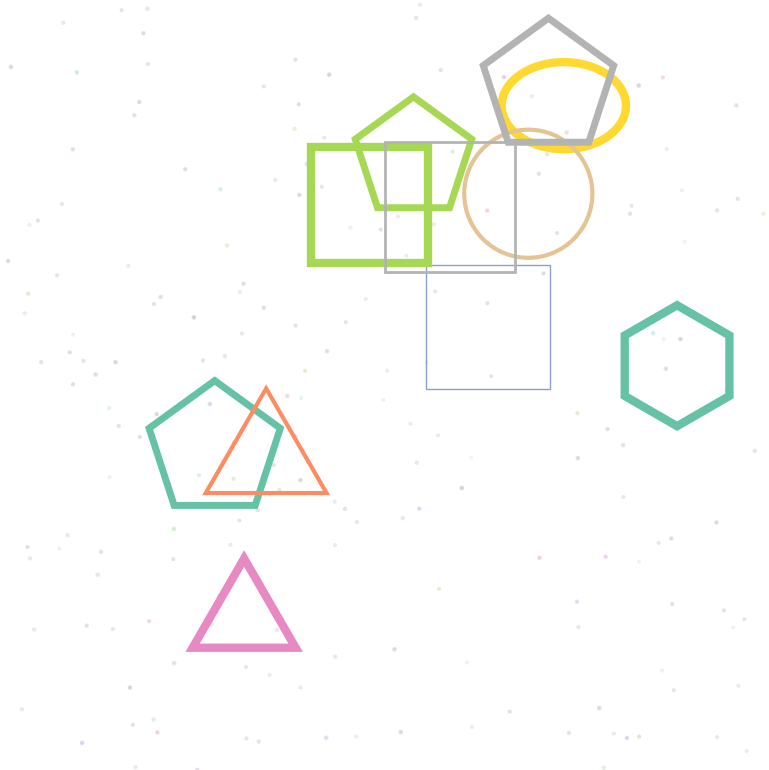[{"shape": "hexagon", "thickness": 3, "radius": 0.39, "center": [0.879, 0.525]}, {"shape": "pentagon", "thickness": 2.5, "radius": 0.45, "center": [0.279, 0.416]}, {"shape": "triangle", "thickness": 1.5, "radius": 0.45, "center": [0.346, 0.405]}, {"shape": "square", "thickness": 0.5, "radius": 0.4, "center": [0.634, 0.575]}, {"shape": "triangle", "thickness": 3, "radius": 0.39, "center": [0.317, 0.197]}, {"shape": "square", "thickness": 3, "radius": 0.38, "center": [0.48, 0.734]}, {"shape": "pentagon", "thickness": 2.5, "radius": 0.4, "center": [0.537, 0.795]}, {"shape": "oval", "thickness": 3, "radius": 0.4, "center": [0.732, 0.863]}, {"shape": "circle", "thickness": 1.5, "radius": 0.42, "center": [0.686, 0.748]}, {"shape": "square", "thickness": 1, "radius": 0.42, "center": [0.584, 0.731]}, {"shape": "pentagon", "thickness": 2.5, "radius": 0.45, "center": [0.712, 0.887]}]